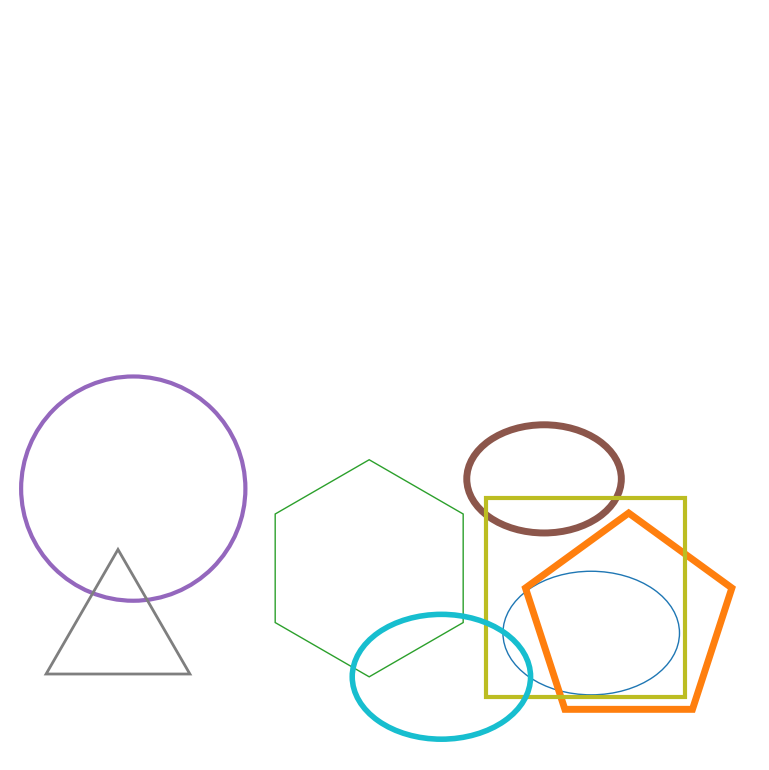[{"shape": "oval", "thickness": 0.5, "radius": 0.57, "center": [0.768, 0.178]}, {"shape": "pentagon", "thickness": 2.5, "radius": 0.7, "center": [0.816, 0.193]}, {"shape": "hexagon", "thickness": 0.5, "radius": 0.7, "center": [0.479, 0.262]}, {"shape": "circle", "thickness": 1.5, "radius": 0.73, "center": [0.173, 0.365]}, {"shape": "oval", "thickness": 2.5, "radius": 0.5, "center": [0.707, 0.378]}, {"shape": "triangle", "thickness": 1, "radius": 0.54, "center": [0.153, 0.179]}, {"shape": "square", "thickness": 1.5, "radius": 0.65, "center": [0.761, 0.224]}, {"shape": "oval", "thickness": 2, "radius": 0.58, "center": [0.573, 0.121]}]